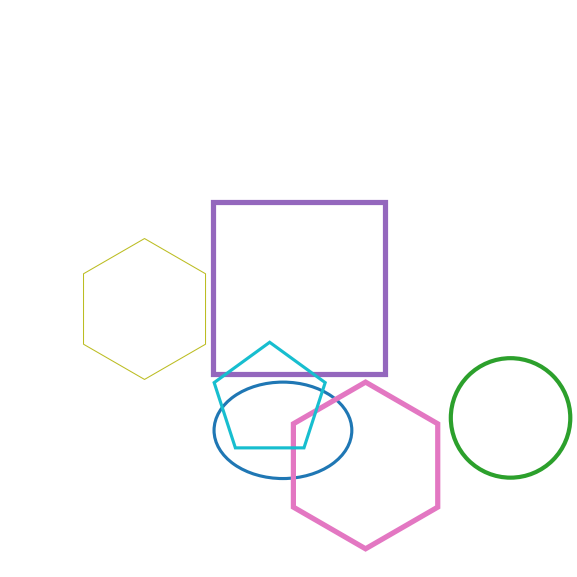[{"shape": "oval", "thickness": 1.5, "radius": 0.6, "center": [0.49, 0.254]}, {"shape": "circle", "thickness": 2, "radius": 0.52, "center": [0.884, 0.275]}, {"shape": "square", "thickness": 2.5, "radius": 0.74, "center": [0.518, 0.501]}, {"shape": "hexagon", "thickness": 2.5, "radius": 0.72, "center": [0.633, 0.193]}, {"shape": "hexagon", "thickness": 0.5, "radius": 0.61, "center": [0.25, 0.464]}, {"shape": "pentagon", "thickness": 1.5, "radius": 0.51, "center": [0.467, 0.305]}]